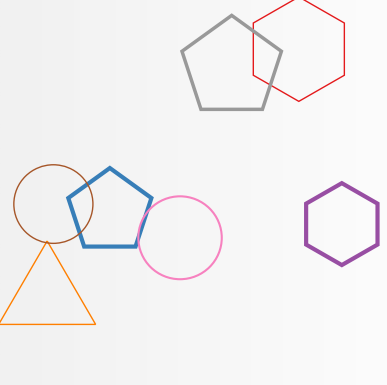[{"shape": "hexagon", "thickness": 1, "radius": 0.68, "center": [0.771, 0.872]}, {"shape": "pentagon", "thickness": 3, "radius": 0.56, "center": [0.283, 0.451]}, {"shape": "hexagon", "thickness": 3, "radius": 0.53, "center": [0.882, 0.418]}, {"shape": "triangle", "thickness": 1, "radius": 0.72, "center": [0.122, 0.23]}, {"shape": "circle", "thickness": 1, "radius": 0.51, "center": [0.138, 0.47]}, {"shape": "circle", "thickness": 1.5, "radius": 0.54, "center": [0.465, 0.382]}, {"shape": "pentagon", "thickness": 2.5, "radius": 0.67, "center": [0.598, 0.825]}]